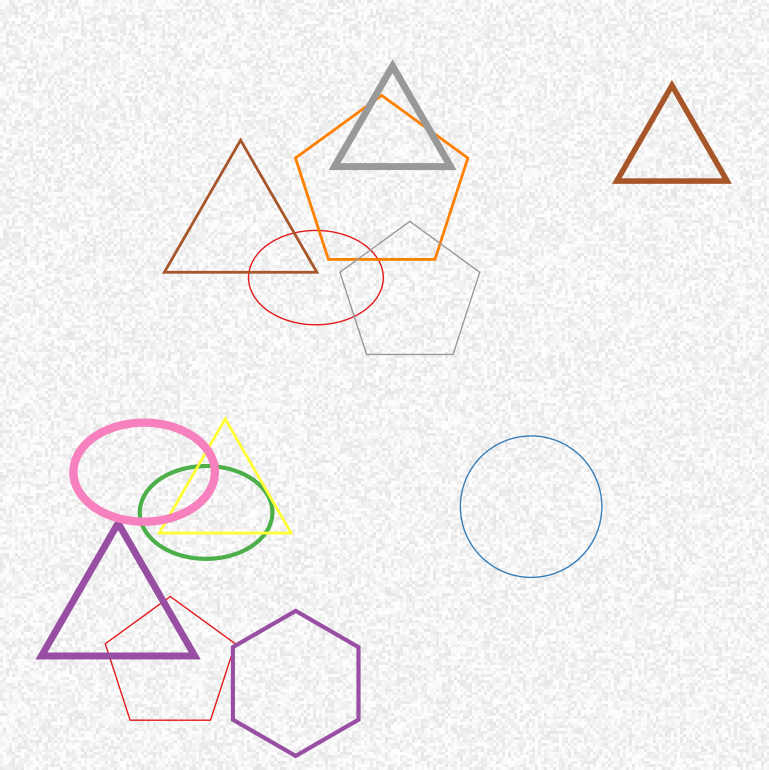[{"shape": "oval", "thickness": 0.5, "radius": 0.44, "center": [0.41, 0.639]}, {"shape": "pentagon", "thickness": 0.5, "radius": 0.44, "center": [0.221, 0.137]}, {"shape": "circle", "thickness": 0.5, "radius": 0.46, "center": [0.69, 0.342]}, {"shape": "oval", "thickness": 1.5, "radius": 0.43, "center": [0.268, 0.334]}, {"shape": "triangle", "thickness": 2.5, "radius": 0.57, "center": [0.153, 0.206]}, {"shape": "hexagon", "thickness": 1.5, "radius": 0.47, "center": [0.384, 0.112]}, {"shape": "pentagon", "thickness": 1, "radius": 0.59, "center": [0.496, 0.758]}, {"shape": "triangle", "thickness": 1, "radius": 0.49, "center": [0.292, 0.357]}, {"shape": "triangle", "thickness": 2, "radius": 0.41, "center": [0.873, 0.806]}, {"shape": "triangle", "thickness": 1, "radius": 0.57, "center": [0.312, 0.704]}, {"shape": "oval", "thickness": 3, "radius": 0.46, "center": [0.187, 0.387]}, {"shape": "triangle", "thickness": 2.5, "radius": 0.44, "center": [0.51, 0.827]}, {"shape": "pentagon", "thickness": 0.5, "radius": 0.48, "center": [0.532, 0.617]}]